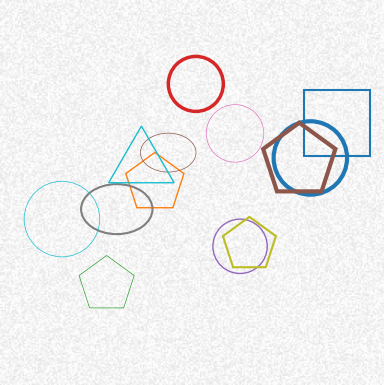[{"shape": "circle", "thickness": 3, "radius": 0.48, "center": [0.806, 0.59]}, {"shape": "square", "thickness": 1.5, "radius": 0.43, "center": [0.876, 0.681]}, {"shape": "pentagon", "thickness": 1, "radius": 0.4, "center": [0.402, 0.525]}, {"shape": "pentagon", "thickness": 0.5, "radius": 0.38, "center": [0.277, 0.261]}, {"shape": "circle", "thickness": 2.5, "radius": 0.36, "center": [0.509, 0.782]}, {"shape": "circle", "thickness": 1, "radius": 0.35, "center": [0.624, 0.36]}, {"shape": "oval", "thickness": 0.5, "radius": 0.36, "center": [0.437, 0.604]}, {"shape": "pentagon", "thickness": 3, "radius": 0.49, "center": [0.777, 0.583]}, {"shape": "circle", "thickness": 0.5, "radius": 0.37, "center": [0.61, 0.654]}, {"shape": "oval", "thickness": 1.5, "radius": 0.46, "center": [0.303, 0.457]}, {"shape": "pentagon", "thickness": 1.5, "radius": 0.36, "center": [0.648, 0.364]}, {"shape": "circle", "thickness": 0.5, "radius": 0.49, "center": [0.161, 0.431]}, {"shape": "triangle", "thickness": 1, "radius": 0.49, "center": [0.367, 0.574]}]